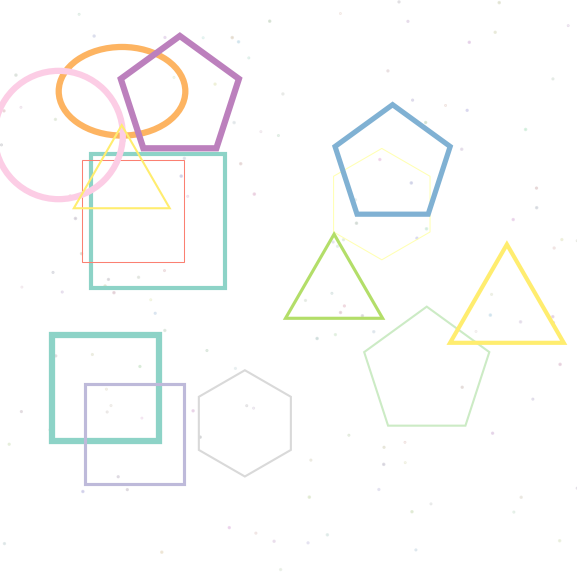[{"shape": "square", "thickness": 2, "radius": 0.58, "center": [0.274, 0.616]}, {"shape": "square", "thickness": 3, "radius": 0.46, "center": [0.183, 0.328]}, {"shape": "hexagon", "thickness": 0.5, "radius": 0.48, "center": [0.661, 0.646]}, {"shape": "square", "thickness": 1.5, "radius": 0.43, "center": [0.233, 0.248]}, {"shape": "square", "thickness": 0.5, "radius": 0.44, "center": [0.23, 0.633]}, {"shape": "pentagon", "thickness": 2.5, "radius": 0.52, "center": [0.68, 0.713]}, {"shape": "oval", "thickness": 3, "radius": 0.55, "center": [0.211, 0.841]}, {"shape": "triangle", "thickness": 1.5, "radius": 0.49, "center": [0.578, 0.497]}, {"shape": "circle", "thickness": 3, "radius": 0.56, "center": [0.102, 0.765]}, {"shape": "hexagon", "thickness": 1, "radius": 0.46, "center": [0.424, 0.266]}, {"shape": "pentagon", "thickness": 3, "radius": 0.54, "center": [0.311, 0.829]}, {"shape": "pentagon", "thickness": 1, "radius": 0.57, "center": [0.739, 0.354]}, {"shape": "triangle", "thickness": 2, "radius": 0.57, "center": [0.878, 0.462]}, {"shape": "triangle", "thickness": 1, "radius": 0.48, "center": [0.211, 0.686]}]